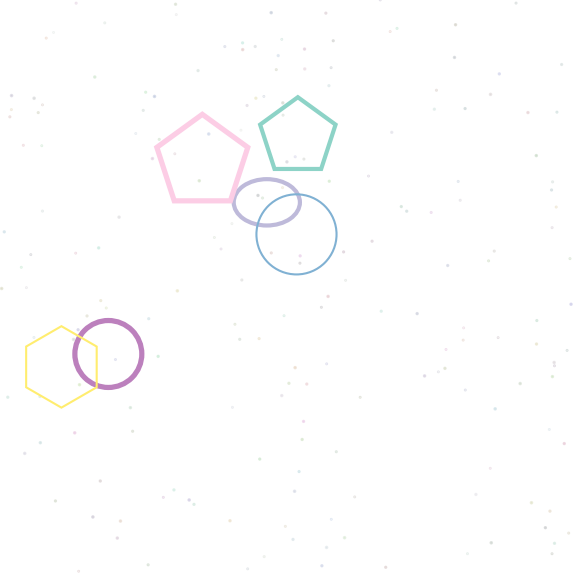[{"shape": "pentagon", "thickness": 2, "radius": 0.34, "center": [0.516, 0.762]}, {"shape": "oval", "thickness": 2, "radius": 0.29, "center": [0.462, 0.649]}, {"shape": "circle", "thickness": 1, "radius": 0.35, "center": [0.513, 0.593]}, {"shape": "pentagon", "thickness": 2.5, "radius": 0.41, "center": [0.35, 0.718]}, {"shape": "circle", "thickness": 2.5, "radius": 0.29, "center": [0.188, 0.386]}, {"shape": "hexagon", "thickness": 1, "radius": 0.35, "center": [0.106, 0.364]}]